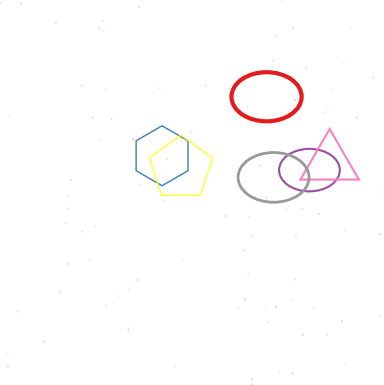[{"shape": "oval", "thickness": 3, "radius": 0.46, "center": [0.692, 0.749]}, {"shape": "hexagon", "thickness": 1, "radius": 0.39, "center": [0.421, 0.595]}, {"shape": "oval", "thickness": 1.5, "radius": 0.39, "center": [0.804, 0.558]}, {"shape": "pentagon", "thickness": 1, "radius": 0.43, "center": [0.47, 0.563]}, {"shape": "triangle", "thickness": 1.5, "radius": 0.44, "center": [0.856, 0.577]}, {"shape": "oval", "thickness": 2, "radius": 0.46, "center": [0.711, 0.539]}]